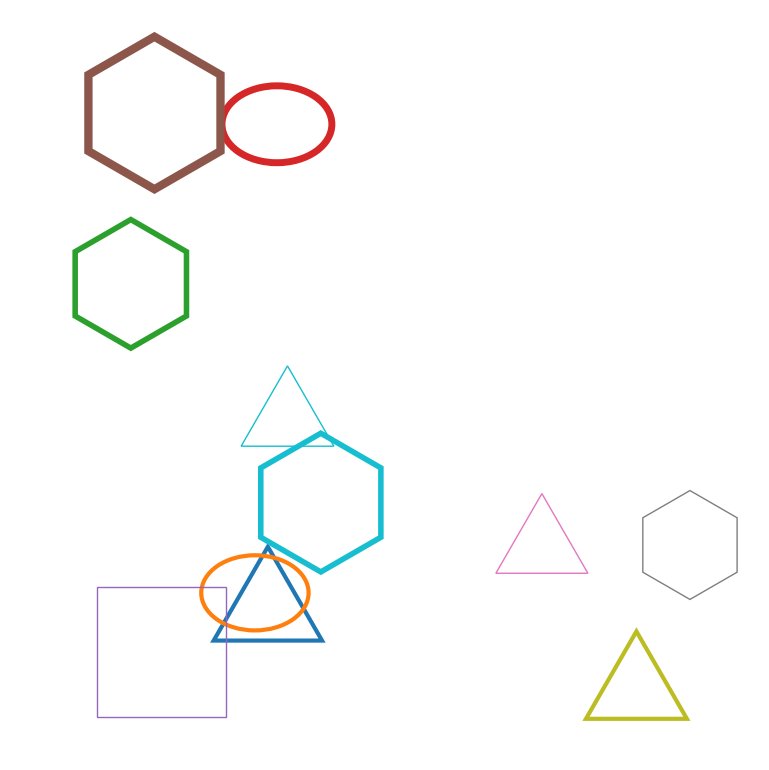[{"shape": "triangle", "thickness": 1.5, "radius": 0.41, "center": [0.348, 0.209]}, {"shape": "oval", "thickness": 1.5, "radius": 0.35, "center": [0.331, 0.23]}, {"shape": "hexagon", "thickness": 2, "radius": 0.42, "center": [0.17, 0.631]}, {"shape": "oval", "thickness": 2.5, "radius": 0.36, "center": [0.36, 0.839]}, {"shape": "square", "thickness": 0.5, "radius": 0.42, "center": [0.21, 0.153]}, {"shape": "hexagon", "thickness": 3, "radius": 0.5, "center": [0.201, 0.853]}, {"shape": "triangle", "thickness": 0.5, "radius": 0.34, "center": [0.704, 0.29]}, {"shape": "hexagon", "thickness": 0.5, "radius": 0.35, "center": [0.896, 0.292]}, {"shape": "triangle", "thickness": 1.5, "radius": 0.38, "center": [0.827, 0.104]}, {"shape": "hexagon", "thickness": 2, "radius": 0.45, "center": [0.417, 0.347]}, {"shape": "triangle", "thickness": 0.5, "radius": 0.35, "center": [0.373, 0.455]}]